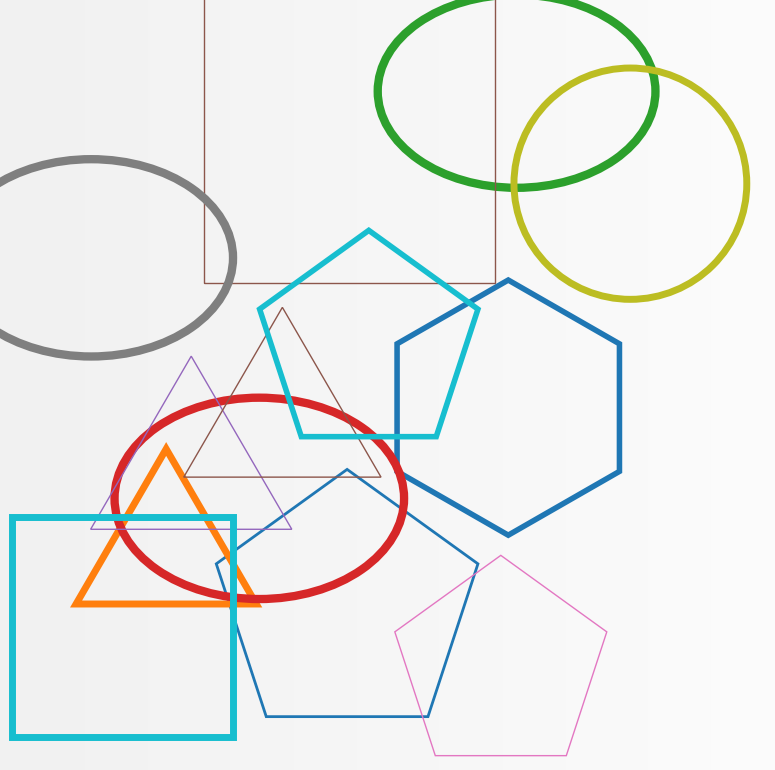[{"shape": "pentagon", "thickness": 1, "radius": 0.89, "center": [0.448, 0.213]}, {"shape": "hexagon", "thickness": 2, "radius": 0.83, "center": [0.656, 0.471]}, {"shape": "triangle", "thickness": 2.5, "radius": 0.67, "center": [0.214, 0.283]}, {"shape": "oval", "thickness": 3, "radius": 0.9, "center": [0.667, 0.882]}, {"shape": "oval", "thickness": 3, "radius": 0.93, "center": [0.335, 0.353]}, {"shape": "triangle", "thickness": 0.5, "radius": 0.75, "center": [0.247, 0.388]}, {"shape": "triangle", "thickness": 0.5, "radius": 0.73, "center": [0.364, 0.454]}, {"shape": "square", "thickness": 0.5, "radius": 0.94, "center": [0.451, 0.821]}, {"shape": "pentagon", "thickness": 0.5, "radius": 0.72, "center": [0.646, 0.135]}, {"shape": "oval", "thickness": 3, "radius": 0.92, "center": [0.118, 0.665]}, {"shape": "circle", "thickness": 2.5, "radius": 0.75, "center": [0.813, 0.761]}, {"shape": "square", "thickness": 2.5, "radius": 0.71, "center": [0.158, 0.185]}, {"shape": "pentagon", "thickness": 2, "radius": 0.74, "center": [0.476, 0.553]}]